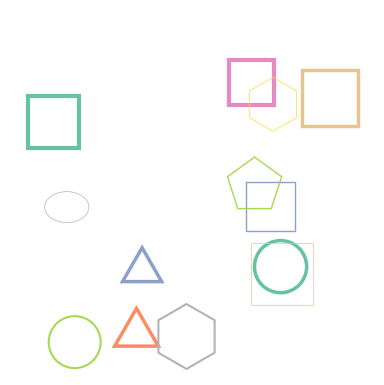[{"shape": "circle", "thickness": 2.5, "radius": 0.34, "center": [0.729, 0.307]}, {"shape": "square", "thickness": 3, "radius": 0.33, "center": [0.14, 0.683]}, {"shape": "triangle", "thickness": 2.5, "radius": 0.33, "center": [0.355, 0.134]}, {"shape": "square", "thickness": 1, "radius": 0.32, "center": [0.702, 0.463]}, {"shape": "triangle", "thickness": 2.5, "radius": 0.29, "center": [0.369, 0.298]}, {"shape": "square", "thickness": 3, "radius": 0.29, "center": [0.653, 0.786]}, {"shape": "pentagon", "thickness": 1, "radius": 0.37, "center": [0.661, 0.518]}, {"shape": "circle", "thickness": 1.5, "radius": 0.34, "center": [0.194, 0.111]}, {"shape": "hexagon", "thickness": 0.5, "radius": 0.35, "center": [0.709, 0.729]}, {"shape": "square", "thickness": 0.5, "radius": 0.41, "center": [0.732, 0.288]}, {"shape": "square", "thickness": 2.5, "radius": 0.36, "center": [0.858, 0.745]}, {"shape": "oval", "thickness": 0.5, "radius": 0.29, "center": [0.173, 0.462]}, {"shape": "hexagon", "thickness": 1.5, "radius": 0.42, "center": [0.484, 0.126]}]